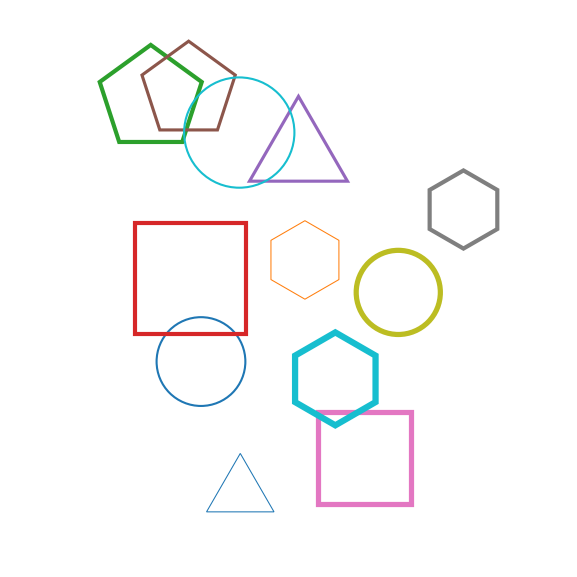[{"shape": "triangle", "thickness": 0.5, "radius": 0.34, "center": [0.416, 0.147]}, {"shape": "circle", "thickness": 1, "radius": 0.38, "center": [0.348, 0.373]}, {"shape": "hexagon", "thickness": 0.5, "radius": 0.34, "center": [0.528, 0.549]}, {"shape": "pentagon", "thickness": 2, "radius": 0.46, "center": [0.261, 0.828]}, {"shape": "square", "thickness": 2, "radius": 0.48, "center": [0.33, 0.517]}, {"shape": "triangle", "thickness": 1.5, "radius": 0.49, "center": [0.517, 0.734]}, {"shape": "pentagon", "thickness": 1.5, "radius": 0.42, "center": [0.327, 0.843]}, {"shape": "square", "thickness": 2.5, "radius": 0.4, "center": [0.631, 0.206]}, {"shape": "hexagon", "thickness": 2, "radius": 0.34, "center": [0.803, 0.636]}, {"shape": "circle", "thickness": 2.5, "radius": 0.36, "center": [0.69, 0.493]}, {"shape": "circle", "thickness": 1, "radius": 0.48, "center": [0.414, 0.77]}, {"shape": "hexagon", "thickness": 3, "radius": 0.4, "center": [0.581, 0.343]}]